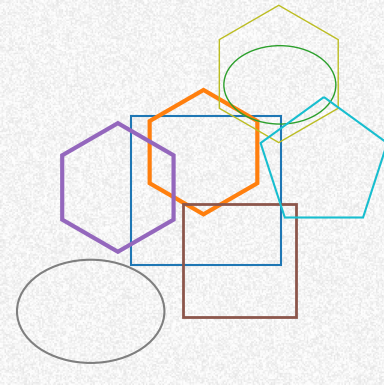[{"shape": "square", "thickness": 1.5, "radius": 0.97, "center": [0.535, 0.505]}, {"shape": "hexagon", "thickness": 3, "radius": 0.81, "center": [0.529, 0.605]}, {"shape": "oval", "thickness": 1, "radius": 0.73, "center": [0.727, 0.78]}, {"shape": "hexagon", "thickness": 3, "radius": 0.83, "center": [0.306, 0.513]}, {"shape": "square", "thickness": 2, "radius": 0.74, "center": [0.623, 0.323]}, {"shape": "oval", "thickness": 1.5, "radius": 0.96, "center": [0.236, 0.191]}, {"shape": "hexagon", "thickness": 1, "radius": 0.89, "center": [0.724, 0.808]}, {"shape": "pentagon", "thickness": 1.5, "radius": 0.86, "center": [0.841, 0.575]}]